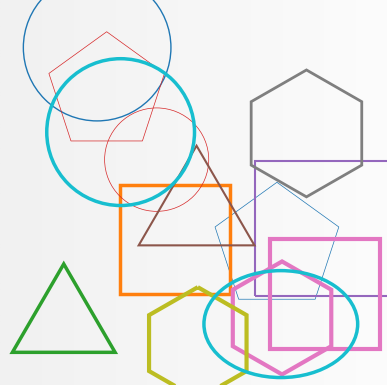[{"shape": "pentagon", "thickness": 0.5, "radius": 0.84, "center": [0.715, 0.359]}, {"shape": "circle", "thickness": 1, "radius": 0.95, "center": [0.251, 0.876]}, {"shape": "square", "thickness": 2.5, "radius": 0.71, "center": [0.45, 0.378]}, {"shape": "triangle", "thickness": 2.5, "radius": 0.76, "center": [0.165, 0.161]}, {"shape": "pentagon", "thickness": 0.5, "radius": 0.78, "center": [0.275, 0.761]}, {"shape": "circle", "thickness": 0.5, "radius": 0.67, "center": [0.404, 0.585]}, {"shape": "square", "thickness": 1.5, "radius": 0.88, "center": [0.834, 0.406]}, {"shape": "triangle", "thickness": 1.5, "radius": 0.86, "center": [0.507, 0.449]}, {"shape": "square", "thickness": 3, "radius": 0.71, "center": [0.839, 0.236]}, {"shape": "hexagon", "thickness": 3, "radius": 0.73, "center": [0.728, 0.174]}, {"shape": "hexagon", "thickness": 2, "radius": 0.82, "center": [0.791, 0.653]}, {"shape": "hexagon", "thickness": 3, "radius": 0.73, "center": [0.51, 0.109]}, {"shape": "oval", "thickness": 2.5, "radius": 0.99, "center": [0.725, 0.158]}, {"shape": "circle", "thickness": 2.5, "radius": 0.95, "center": [0.311, 0.657]}]